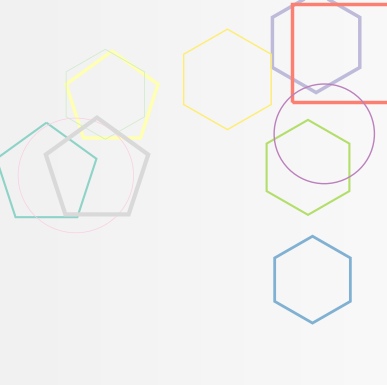[{"shape": "pentagon", "thickness": 1.5, "radius": 0.68, "center": [0.12, 0.546]}, {"shape": "pentagon", "thickness": 2.5, "radius": 0.62, "center": [0.289, 0.742]}, {"shape": "hexagon", "thickness": 2.5, "radius": 0.65, "center": [0.816, 0.89]}, {"shape": "square", "thickness": 2.5, "radius": 0.64, "center": [0.882, 0.861]}, {"shape": "hexagon", "thickness": 2, "radius": 0.56, "center": [0.806, 0.274]}, {"shape": "hexagon", "thickness": 1.5, "radius": 0.62, "center": [0.795, 0.565]}, {"shape": "circle", "thickness": 0.5, "radius": 0.74, "center": [0.196, 0.544]}, {"shape": "pentagon", "thickness": 3, "radius": 0.69, "center": [0.25, 0.556]}, {"shape": "circle", "thickness": 1, "radius": 0.65, "center": [0.837, 0.652]}, {"shape": "hexagon", "thickness": 0.5, "radius": 0.58, "center": [0.272, 0.755]}, {"shape": "hexagon", "thickness": 1, "radius": 0.65, "center": [0.587, 0.794]}]